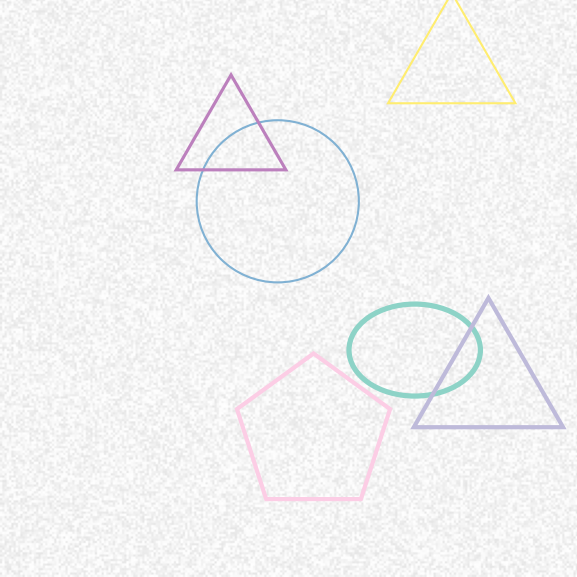[{"shape": "oval", "thickness": 2.5, "radius": 0.57, "center": [0.718, 0.393]}, {"shape": "triangle", "thickness": 2, "radius": 0.75, "center": [0.846, 0.334]}, {"shape": "circle", "thickness": 1, "radius": 0.7, "center": [0.481, 0.651]}, {"shape": "pentagon", "thickness": 2, "radius": 0.7, "center": [0.543, 0.248]}, {"shape": "triangle", "thickness": 1.5, "radius": 0.55, "center": [0.4, 0.76]}, {"shape": "triangle", "thickness": 1, "radius": 0.64, "center": [0.782, 0.884]}]